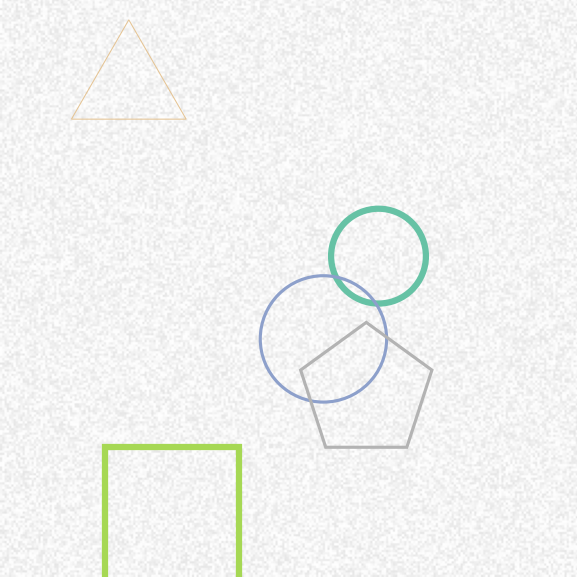[{"shape": "circle", "thickness": 3, "radius": 0.41, "center": [0.655, 0.556]}, {"shape": "circle", "thickness": 1.5, "radius": 0.55, "center": [0.56, 0.412]}, {"shape": "square", "thickness": 3, "radius": 0.58, "center": [0.298, 0.109]}, {"shape": "triangle", "thickness": 0.5, "radius": 0.57, "center": [0.223, 0.85]}, {"shape": "pentagon", "thickness": 1.5, "radius": 0.6, "center": [0.634, 0.321]}]